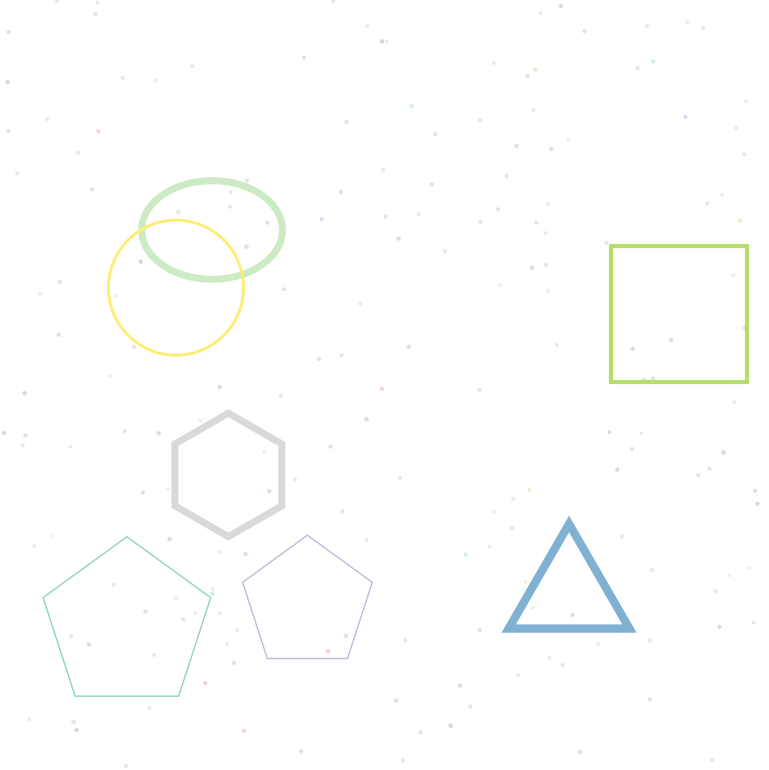[{"shape": "pentagon", "thickness": 0.5, "radius": 0.57, "center": [0.165, 0.188]}, {"shape": "pentagon", "thickness": 0.5, "radius": 0.44, "center": [0.399, 0.216]}, {"shape": "triangle", "thickness": 3, "radius": 0.45, "center": [0.739, 0.229]}, {"shape": "square", "thickness": 1.5, "radius": 0.44, "center": [0.882, 0.592]}, {"shape": "hexagon", "thickness": 2.5, "radius": 0.4, "center": [0.297, 0.383]}, {"shape": "oval", "thickness": 2.5, "radius": 0.46, "center": [0.275, 0.701]}, {"shape": "circle", "thickness": 1, "radius": 0.44, "center": [0.229, 0.626]}]